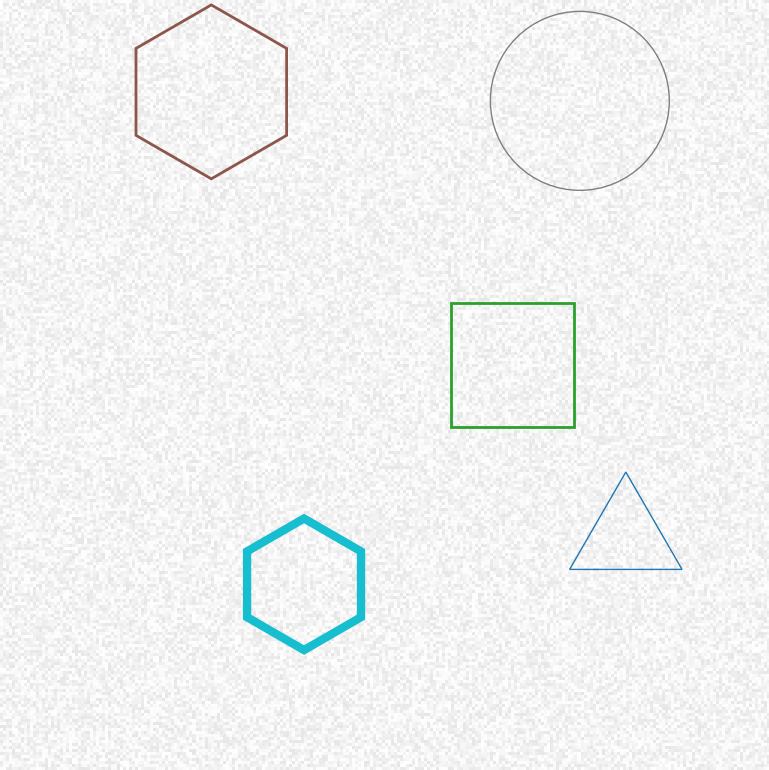[{"shape": "triangle", "thickness": 0.5, "radius": 0.42, "center": [0.813, 0.303]}, {"shape": "square", "thickness": 1, "radius": 0.4, "center": [0.665, 0.526]}, {"shape": "hexagon", "thickness": 1, "radius": 0.56, "center": [0.274, 0.881]}, {"shape": "circle", "thickness": 0.5, "radius": 0.58, "center": [0.753, 0.869]}, {"shape": "hexagon", "thickness": 3, "radius": 0.43, "center": [0.395, 0.241]}]